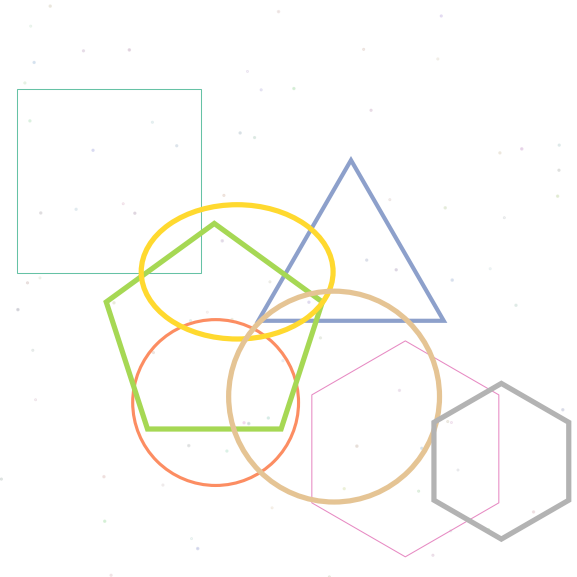[{"shape": "square", "thickness": 0.5, "radius": 0.8, "center": [0.189, 0.685]}, {"shape": "circle", "thickness": 1.5, "radius": 0.72, "center": [0.373, 0.302]}, {"shape": "triangle", "thickness": 2, "radius": 0.93, "center": [0.608, 0.536]}, {"shape": "hexagon", "thickness": 0.5, "radius": 0.93, "center": [0.702, 0.222]}, {"shape": "pentagon", "thickness": 2.5, "radius": 0.98, "center": [0.371, 0.415]}, {"shape": "oval", "thickness": 2.5, "radius": 0.83, "center": [0.411, 0.528]}, {"shape": "circle", "thickness": 2.5, "radius": 0.91, "center": [0.578, 0.312]}, {"shape": "hexagon", "thickness": 2.5, "radius": 0.67, "center": [0.868, 0.2]}]